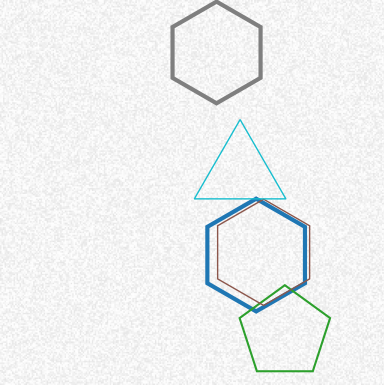[{"shape": "hexagon", "thickness": 3, "radius": 0.73, "center": [0.665, 0.338]}, {"shape": "pentagon", "thickness": 1.5, "radius": 0.62, "center": [0.74, 0.136]}, {"shape": "hexagon", "thickness": 1, "radius": 0.69, "center": [0.685, 0.345]}, {"shape": "hexagon", "thickness": 3, "radius": 0.66, "center": [0.562, 0.864]}, {"shape": "triangle", "thickness": 1, "radius": 0.69, "center": [0.624, 0.552]}]